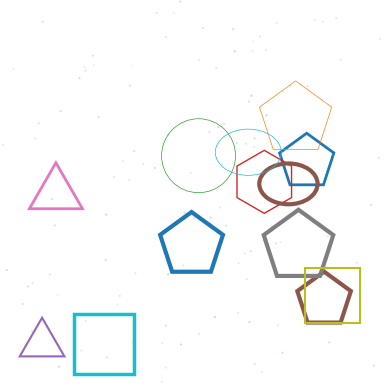[{"shape": "pentagon", "thickness": 3, "radius": 0.43, "center": [0.498, 0.364]}, {"shape": "pentagon", "thickness": 2, "radius": 0.37, "center": [0.797, 0.58]}, {"shape": "pentagon", "thickness": 0.5, "radius": 0.49, "center": [0.768, 0.691]}, {"shape": "circle", "thickness": 0.5, "radius": 0.48, "center": [0.516, 0.596]}, {"shape": "hexagon", "thickness": 1, "radius": 0.41, "center": [0.686, 0.528]}, {"shape": "triangle", "thickness": 1.5, "radius": 0.33, "center": [0.109, 0.108]}, {"shape": "pentagon", "thickness": 3, "radius": 0.37, "center": [0.842, 0.221]}, {"shape": "oval", "thickness": 3, "radius": 0.38, "center": [0.749, 0.522]}, {"shape": "triangle", "thickness": 2, "radius": 0.4, "center": [0.145, 0.498]}, {"shape": "pentagon", "thickness": 3, "radius": 0.48, "center": [0.775, 0.36]}, {"shape": "square", "thickness": 1.5, "radius": 0.35, "center": [0.864, 0.233]}, {"shape": "oval", "thickness": 0.5, "radius": 0.43, "center": [0.645, 0.605]}, {"shape": "square", "thickness": 2.5, "radius": 0.39, "center": [0.27, 0.106]}]